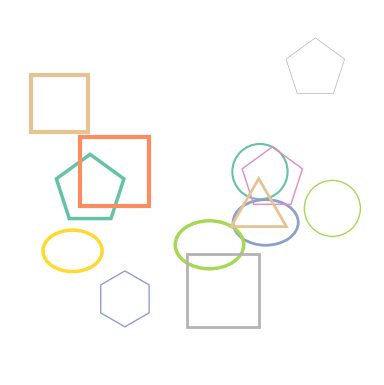[{"shape": "pentagon", "thickness": 2.5, "radius": 0.46, "center": [0.234, 0.507]}, {"shape": "circle", "thickness": 1.5, "radius": 0.36, "center": [0.675, 0.554]}, {"shape": "square", "thickness": 3, "radius": 0.45, "center": [0.298, 0.555]}, {"shape": "hexagon", "thickness": 1, "radius": 0.36, "center": [0.324, 0.224]}, {"shape": "oval", "thickness": 2, "radius": 0.42, "center": [0.69, 0.422]}, {"shape": "pentagon", "thickness": 1, "radius": 0.41, "center": [0.707, 0.536]}, {"shape": "circle", "thickness": 1, "radius": 0.36, "center": [0.863, 0.459]}, {"shape": "oval", "thickness": 2.5, "radius": 0.45, "center": [0.544, 0.364]}, {"shape": "oval", "thickness": 2.5, "radius": 0.38, "center": [0.188, 0.348]}, {"shape": "square", "thickness": 3, "radius": 0.37, "center": [0.156, 0.731]}, {"shape": "triangle", "thickness": 2, "radius": 0.42, "center": [0.672, 0.453]}, {"shape": "pentagon", "thickness": 0.5, "radius": 0.4, "center": [0.819, 0.822]}, {"shape": "square", "thickness": 2, "radius": 0.47, "center": [0.579, 0.246]}]